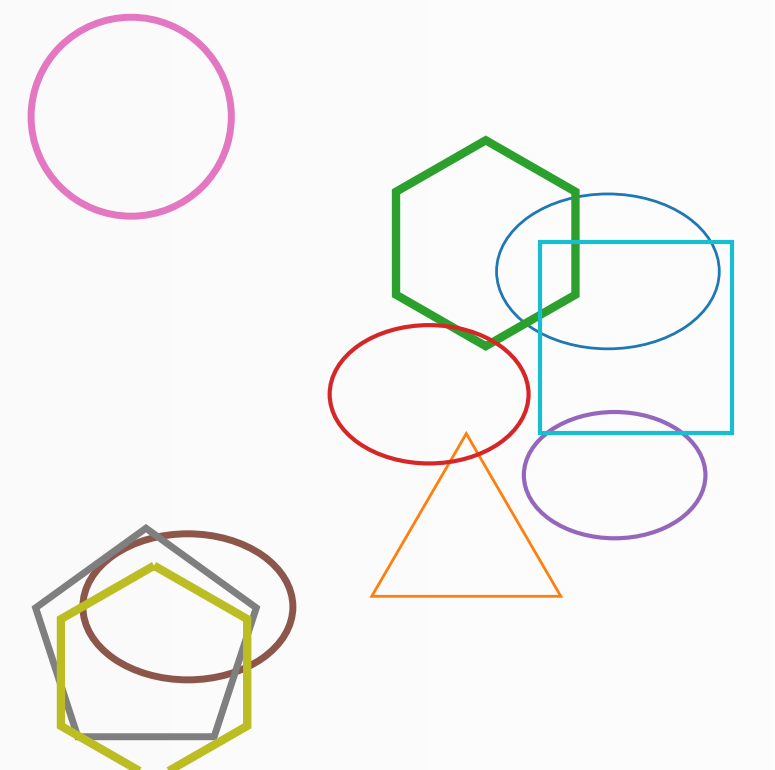[{"shape": "oval", "thickness": 1, "radius": 0.72, "center": [0.784, 0.648]}, {"shape": "triangle", "thickness": 1, "radius": 0.7, "center": [0.602, 0.296]}, {"shape": "hexagon", "thickness": 3, "radius": 0.67, "center": [0.627, 0.684]}, {"shape": "oval", "thickness": 1.5, "radius": 0.64, "center": [0.554, 0.488]}, {"shape": "oval", "thickness": 1.5, "radius": 0.59, "center": [0.793, 0.383]}, {"shape": "oval", "thickness": 2.5, "radius": 0.68, "center": [0.242, 0.212]}, {"shape": "circle", "thickness": 2.5, "radius": 0.65, "center": [0.169, 0.848]}, {"shape": "pentagon", "thickness": 2.5, "radius": 0.75, "center": [0.188, 0.164]}, {"shape": "hexagon", "thickness": 3, "radius": 0.69, "center": [0.199, 0.127]}, {"shape": "square", "thickness": 1.5, "radius": 0.62, "center": [0.821, 0.561]}]